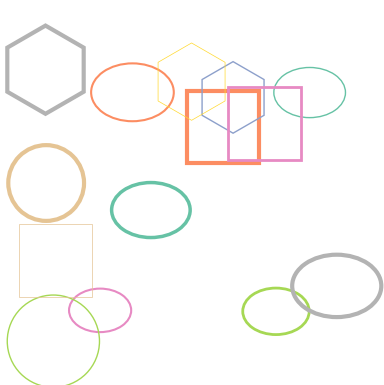[{"shape": "oval", "thickness": 1, "radius": 0.47, "center": [0.804, 0.76]}, {"shape": "oval", "thickness": 2.5, "radius": 0.51, "center": [0.392, 0.454]}, {"shape": "oval", "thickness": 1.5, "radius": 0.54, "center": [0.344, 0.76]}, {"shape": "square", "thickness": 3, "radius": 0.47, "center": [0.579, 0.669]}, {"shape": "hexagon", "thickness": 1, "radius": 0.46, "center": [0.605, 0.747]}, {"shape": "square", "thickness": 2, "radius": 0.47, "center": [0.686, 0.679]}, {"shape": "oval", "thickness": 1.5, "radius": 0.4, "center": [0.26, 0.194]}, {"shape": "circle", "thickness": 1, "radius": 0.6, "center": [0.139, 0.114]}, {"shape": "oval", "thickness": 2, "radius": 0.43, "center": [0.717, 0.191]}, {"shape": "hexagon", "thickness": 0.5, "radius": 0.5, "center": [0.498, 0.788]}, {"shape": "square", "thickness": 0.5, "radius": 0.47, "center": [0.144, 0.324]}, {"shape": "circle", "thickness": 3, "radius": 0.49, "center": [0.12, 0.525]}, {"shape": "oval", "thickness": 3, "radius": 0.58, "center": [0.875, 0.257]}, {"shape": "hexagon", "thickness": 3, "radius": 0.57, "center": [0.118, 0.819]}]